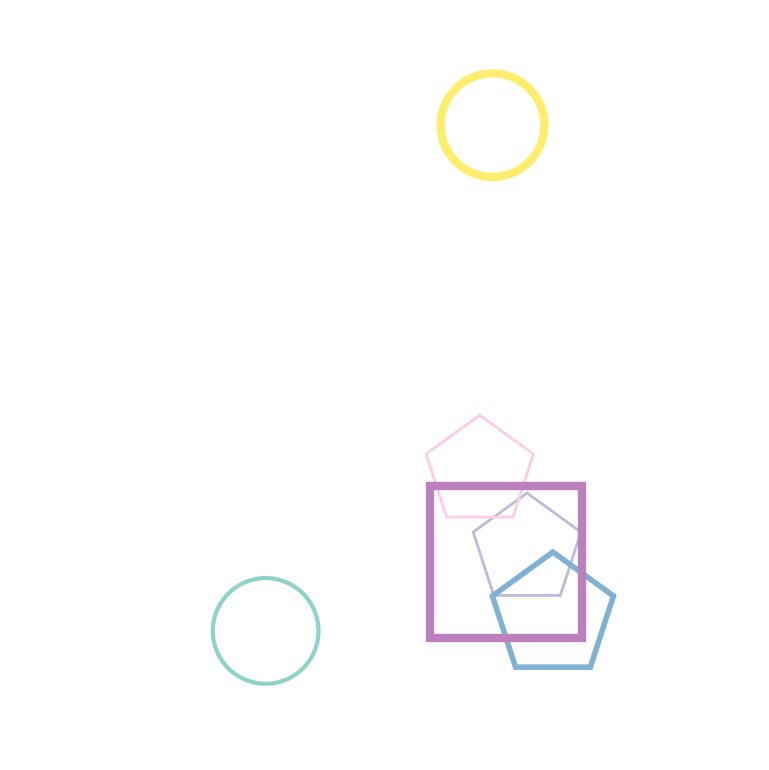[{"shape": "circle", "thickness": 1.5, "radius": 0.34, "center": [0.345, 0.181]}, {"shape": "pentagon", "thickness": 1, "radius": 0.37, "center": [0.684, 0.286]}, {"shape": "pentagon", "thickness": 2, "radius": 0.41, "center": [0.718, 0.2]}, {"shape": "pentagon", "thickness": 1, "radius": 0.37, "center": [0.623, 0.388]}, {"shape": "square", "thickness": 3, "radius": 0.49, "center": [0.657, 0.27]}, {"shape": "circle", "thickness": 3, "radius": 0.34, "center": [0.64, 0.837]}]